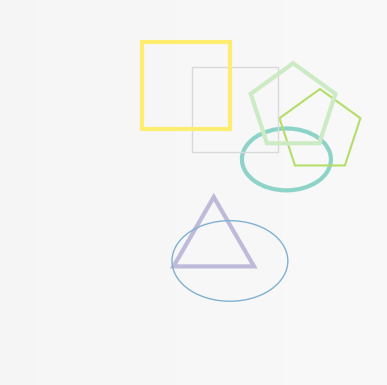[{"shape": "oval", "thickness": 3, "radius": 0.57, "center": [0.739, 0.586]}, {"shape": "triangle", "thickness": 3, "radius": 0.6, "center": [0.552, 0.368]}, {"shape": "oval", "thickness": 1, "radius": 0.75, "center": [0.593, 0.322]}, {"shape": "pentagon", "thickness": 1.5, "radius": 0.55, "center": [0.826, 0.659]}, {"shape": "square", "thickness": 1, "radius": 0.55, "center": [0.606, 0.716]}, {"shape": "pentagon", "thickness": 3, "radius": 0.57, "center": [0.756, 0.721]}, {"shape": "square", "thickness": 3, "radius": 0.57, "center": [0.479, 0.778]}]